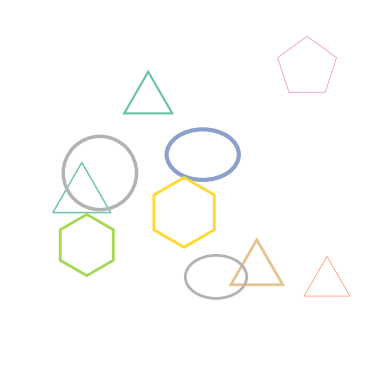[{"shape": "triangle", "thickness": 1.5, "radius": 0.36, "center": [0.385, 0.742]}, {"shape": "triangle", "thickness": 1, "radius": 0.43, "center": [0.212, 0.491]}, {"shape": "triangle", "thickness": 0.5, "radius": 0.34, "center": [0.849, 0.265]}, {"shape": "oval", "thickness": 3, "radius": 0.47, "center": [0.527, 0.598]}, {"shape": "pentagon", "thickness": 0.5, "radius": 0.4, "center": [0.798, 0.825]}, {"shape": "hexagon", "thickness": 2, "radius": 0.4, "center": [0.225, 0.364]}, {"shape": "hexagon", "thickness": 2, "radius": 0.45, "center": [0.478, 0.448]}, {"shape": "triangle", "thickness": 2, "radius": 0.39, "center": [0.667, 0.299]}, {"shape": "oval", "thickness": 2, "radius": 0.4, "center": [0.561, 0.281]}, {"shape": "circle", "thickness": 2.5, "radius": 0.48, "center": [0.259, 0.551]}]